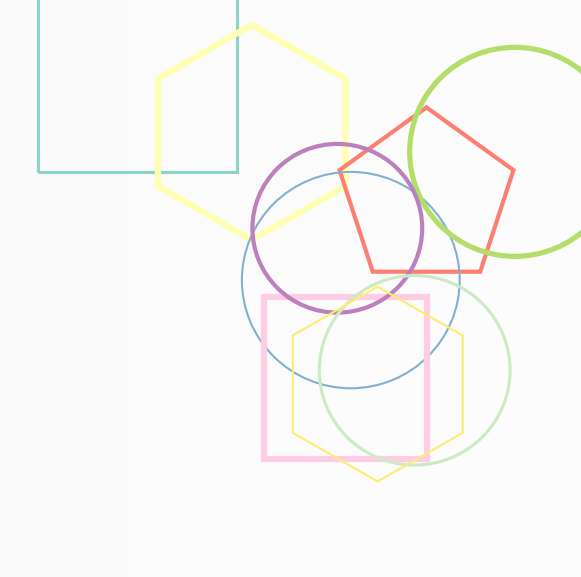[{"shape": "square", "thickness": 1.5, "radius": 0.85, "center": [0.237, 0.872]}, {"shape": "hexagon", "thickness": 3, "radius": 0.93, "center": [0.433, 0.77]}, {"shape": "pentagon", "thickness": 2, "radius": 0.79, "center": [0.734, 0.656]}, {"shape": "circle", "thickness": 1, "radius": 0.94, "center": [0.604, 0.514]}, {"shape": "circle", "thickness": 2.5, "radius": 0.9, "center": [0.886, 0.736]}, {"shape": "square", "thickness": 3, "radius": 0.7, "center": [0.594, 0.345]}, {"shape": "circle", "thickness": 2, "radius": 0.73, "center": [0.58, 0.604]}, {"shape": "circle", "thickness": 1.5, "radius": 0.82, "center": [0.713, 0.358]}, {"shape": "hexagon", "thickness": 1, "radius": 0.84, "center": [0.65, 0.334]}]